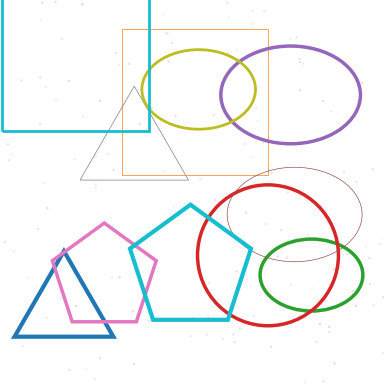[{"shape": "triangle", "thickness": 3, "radius": 0.74, "center": [0.166, 0.2]}, {"shape": "square", "thickness": 0.5, "radius": 0.95, "center": [0.507, 0.736]}, {"shape": "oval", "thickness": 2.5, "radius": 0.67, "center": [0.809, 0.286]}, {"shape": "circle", "thickness": 2.5, "radius": 0.92, "center": [0.696, 0.337]}, {"shape": "oval", "thickness": 2.5, "radius": 0.91, "center": [0.755, 0.753]}, {"shape": "oval", "thickness": 0.5, "radius": 0.88, "center": [0.765, 0.443]}, {"shape": "pentagon", "thickness": 2.5, "radius": 0.71, "center": [0.271, 0.279]}, {"shape": "triangle", "thickness": 0.5, "radius": 0.81, "center": [0.349, 0.614]}, {"shape": "oval", "thickness": 2, "radius": 0.74, "center": [0.516, 0.768]}, {"shape": "square", "thickness": 2, "radius": 0.95, "center": [0.196, 0.849]}, {"shape": "pentagon", "thickness": 3, "radius": 0.83, "center": [0.495, 0.303]}]